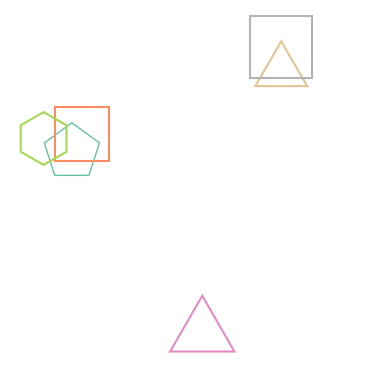[{"shape": "pentagon", "thickness": 1, "radius": 0.38, "center": [0.187, 0.605]}, {"shape": "square", "thickness": 1.5, "radius": 0.35, "center": [0.213, 0.653]}, {"shape": "triangle", "thickness": 1.5, "radius": 0.48, "center": [0.525, 0.135]}, {"shape": "hexagon", "thickness": 1.5, "radius": 0.34, "center": [0.113, 0.64]}, {"shape": "triangle", "thickness": 1.5, "radius": 0.39, "center": [0.73, 0.815]}, {"shape": "square", "thickness": 1.5, "radius": 0.4, "center": [0.73, 0.878]}]